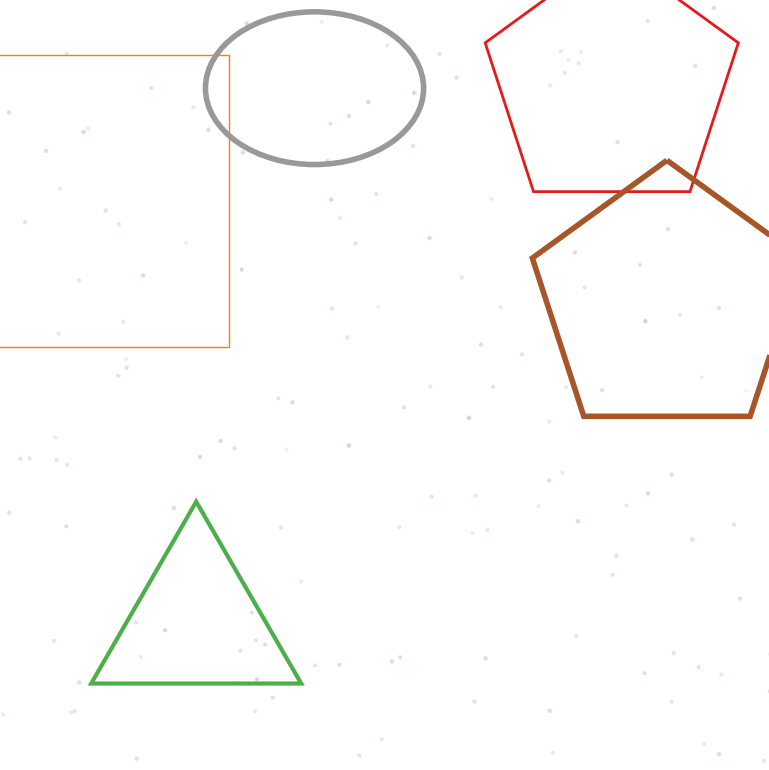[{"shape": "pentagon", "thickness": 1, "radius": 0.86, "center": [0.794, 0.891]}, {"shape": "triangle", "thickness": 1.5, "radius": 0.79, "center": [0.255, 0.191]}, {"shape": "square", "thickness": 0.5, "radius": 0.95, "center": [0.108, 0.739]}, {"shape": "pentagon", "thickness": 2, "radius": 0.92, "center": [0.866, 0.608]}, {"shape": "oval", "thickness": 2, "radius": 0.71, "center": [0.408, 0.885]}]